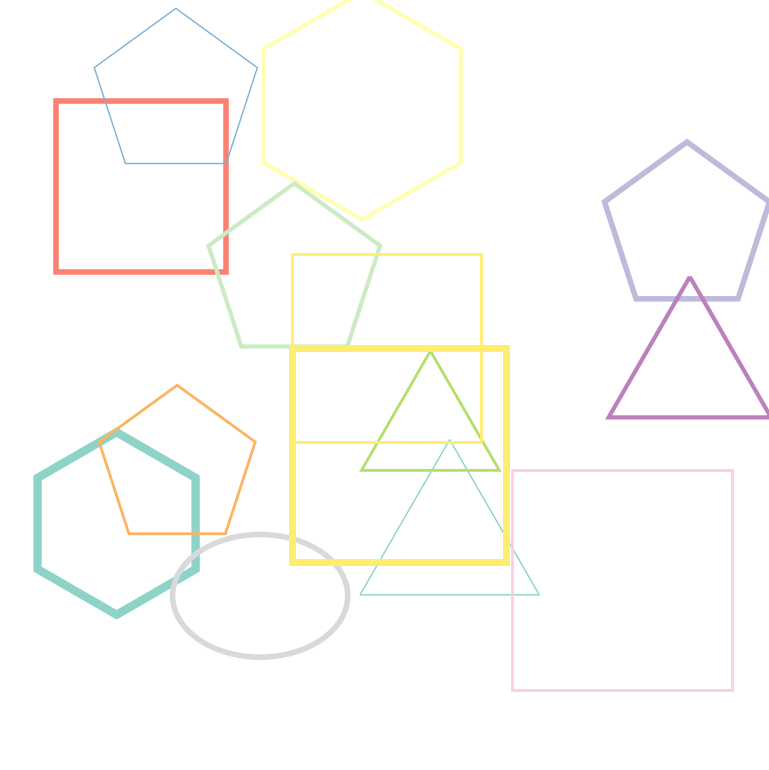[{"shape": "hexagon", "thickness": 3, "radius": 0.59, "center": [0.151, 0.32]}, {"shape": "triangle", "thickness": 0.5, "radius": 0.67, "center": [0.584, 0.295]}, {"shape": "hexagon", "thickness": 1.5, "radius": 0.74, "center": [0.47, 0.863]}, {"shape": "pentagon", "thickness": 2, "radius": 0.56, "center": [0.892, 0.703]}, {"shape": "square", "thickness": 2, "radius": 0.55, "center": [0.183, 0.758]}, {"shape": "pentagon", "thickness": 0.5, "radius": 0.56, "center": [0.228, 0.878]}, {"shape": "pentagon", "thickness": 1, "radius": 0.53, "center": [0.23, 0.393]}, {"shape": "triangle", "thickness": 1, "radius": 0.52, "center": [0.559, 0.441]}, {"shape": "square", "thickness": 1, "radius": 0.71, "center": [0.808, 0.247]}, {"shape": "oval", "thickness": 2, "radius": 0.57, "center": [0.338, 0.226]}, {"shape": "triangle", "thickness": 1.5, "radius": 0.61, "center": [0.896, 0.519]}, {"shape": "pentagon", "thickness": 1.5, "radius": 0.59, "center": [0.382, 0.645]}, {"shape": "square", "thickness": 2.5, "radius": 0.7, "center": [0.518, 0.409]}, {"shape": "square", "thickness": 1, "radius": 0.61, "center": [0.502, 0.548]}]